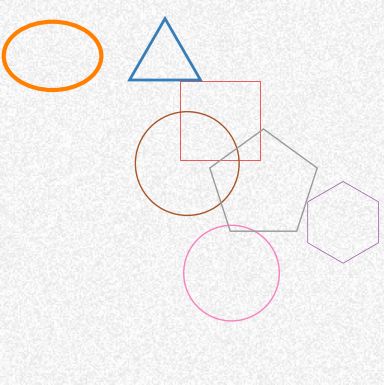[{"shape": "square", "thickness": 0.5, "radius": 0.51, "center": [0.572, 0.688]}, {"shape": "triangle", "thickness": 2, "radius": 0.53, "center": [0.429, 0.845]}, {"shape": "hexagon", "thickness": 0.5, "radius": 0.53, "center": [0.891, 0.423]}, {"shape": "oval", "thickness": 3, "radius": 0.63, "center": [0.136, 0.855]}, {"shape": "circle", "thickness": 1, "radius": 0.67, "center": [0.486, 0.575]}, {"shape": "circle", "thickness": 1, "radius": 0.62, "center": [0.601, 0.291]}, {"shape": "pentagon", "thickness": 1, "radius": 0.73, "center": [0.684, 0.518]}]